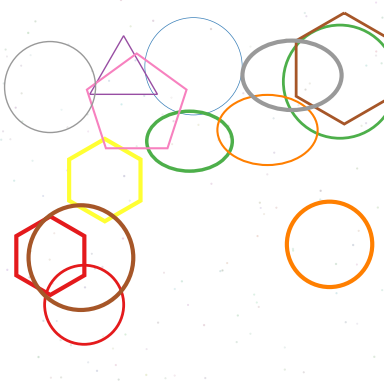[{"shape": "hexagon", "thickness": 3, "radius": 0.51, "center": [0.131, 0.336]}, {"shape": "circle", "thickness": 2, "radius": 0.51, "center": [0.219, 0.208]}, {"shape": "circle", "thickness": 0.5, "radius": 0.63, "center": [0.503, 0.828]}, {"shape": "oval", "thickness": 2.5, "radius": 0.56, "center": [0.492, 0.633]}, {"shape": "circle", "thickness": 2, "radius": 0.73, "center": [0.883, 0.788]}, {"shape": "triangle", "thickness": 1, "radius": 0.51, "center": [0.321, 0.806]}, {"shape": "circle", "thickness": 3, "radius": 0.55, "center": [0.856, 0.365]}, {"shape": "oval", "thickness": 1.5, "radius": 0.65, "center": [0.695, 0.662]}, {"shape": "hexagon", "thickness": 3, "radius": 0.54, "center": [0.272, 0.532]}, {"shape": "hexagon", "thickness": 2, "radius": 0.72, "center": [0.894, 0.822]}, {"shape": "circle", "thickness": 3, "radius": 0.68, "center": [0.21, 0.331]}, {"shape": "pentagon", "thickness": 1.5, "radius": 0.68, "center": [0.355, 0.725]}, {"shape": "circle", "thickness": 1, "radius": 0.59, "center": [0.13, 0.774]}, {"shape": "oval", "thickness": 3, "radius": 0.64, "center": [0.759, 0.804]}]